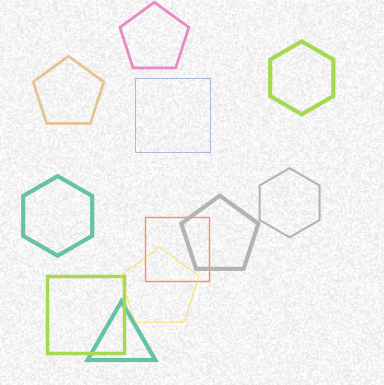[{"shape": "hexagon", "thickness": 3, "radius": 0.52, "center": [0.15, 0.439]}, {"shape": "triangle", "thickness": 3, "radius": 0.51, "center": [0.315, 0.116]}, {"shape": "square", "thickness": 1, "radius": 0.41, "center": [0.46, 0.353]}, {"shape": "square", "thickness": 0.5, "radius": 0.48, "center": [0.448, 0.702]}, {"shape": "pentagon", "thickness": 2, "radius": 0.47, "center": [0.401, 0.9]}, {"shape": "square", "thickness": 2.5, "radius": 0.5, "center": [0.222, 0.184]}, {"shape": "hexagon", "thickness": 3, "radius": 0.47, "center": [0.784, 0.798]}, {"shape": "pentagon", "thickness": 0.5, "radius": 0.54, "center": [0.415, 0.25]}, {"shape": "pentagon", "thickness": 2, "radius": 0.48, "center": [0.178, 0.757]}, {"shape": "hexagon", "thickness": 1.5, "radius": 0.45, "center": [0.752, 0.473]}, {"shape": "pentagon", "thickness": 3, "radius": 0.53, "center": [0.571, 0.387]}]